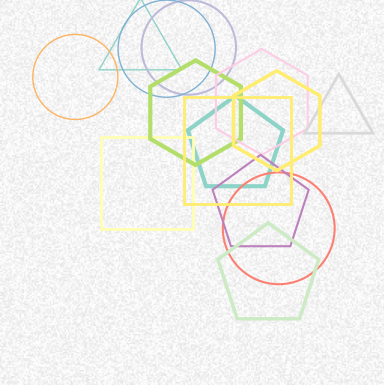[{"shape": "pentagon", "thickness": 3, "radius": 0.65, "center": [0.612, 0.621]}, {"shape": "triangle", "thickness": 1, "radius": 0.62, "center": [0.365, 0.881]}, {"shape": "square", "thickness": 2, "radius": 0.6, "center": [0.382, 0.524]}, {"shape": "circle", "thickness": 1.5, "radius": 0.61, "center": [0.49, 0.877]}, {"shape": "circle", "thickness": 1.5, "radius": 0.73, "center": [0.724, 0.407]}, {"shape": "circle", "thickness": 1, "radius": 0.63, "center": [0.433, 0.874]}, {"shape": "circle", "thickness": 1, "radius": 0.55, "center": [0.196, 0.8]}, {"shape": "hexagon", "thickness": 3, "radius": 0.68, "center": [0.508, 0.707]}, {"shape": "hexagon", "thickness": 1.5, "radius": 0.69, "center": [0.68, 0.735]}, {"shape": "triangle", "thickness": 2, "radius": 0.51, "center": [0.88, 0.705]}, {"shape": "pentagon", "thickness": 1.5, "radius": 0.66, "center": [0.677, 0.467]}, {"shape": "pentagon", "thickness": 2.5, "radius": 0.69, "center": [0.697, 0.283]}, {"shape": "hexagon", "thickness": 2.5, "radius": 0.65, "center": [0.719, 0.686]}, {"shape": "square", "thickness": 2, "radius": 0.7, "center": [0.617, 0.609]}]